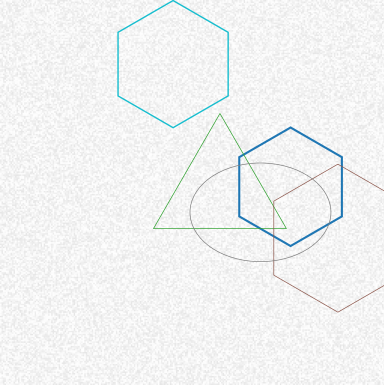[{"shape": "hexagon", "thickness": 1.5, "radius": 0.77, "center": [0.755, 0.515]}, {"shape": "triangle", "thickness": 0.5, "radius": 1.0, "center": [0.571, 0.506]}, {"shape": "hexagon", "thickness": 0.5, "radius": 0.96, "center": [0.878, 0.381]}, {"shape": "oval", "thickness": 0.5, "radius": 0.92, "center": [0.677, 0.449]}, {"shape": "hexagon", "thickness": 1, "radius": 0.83, "center": [0.45, 0.833]}]